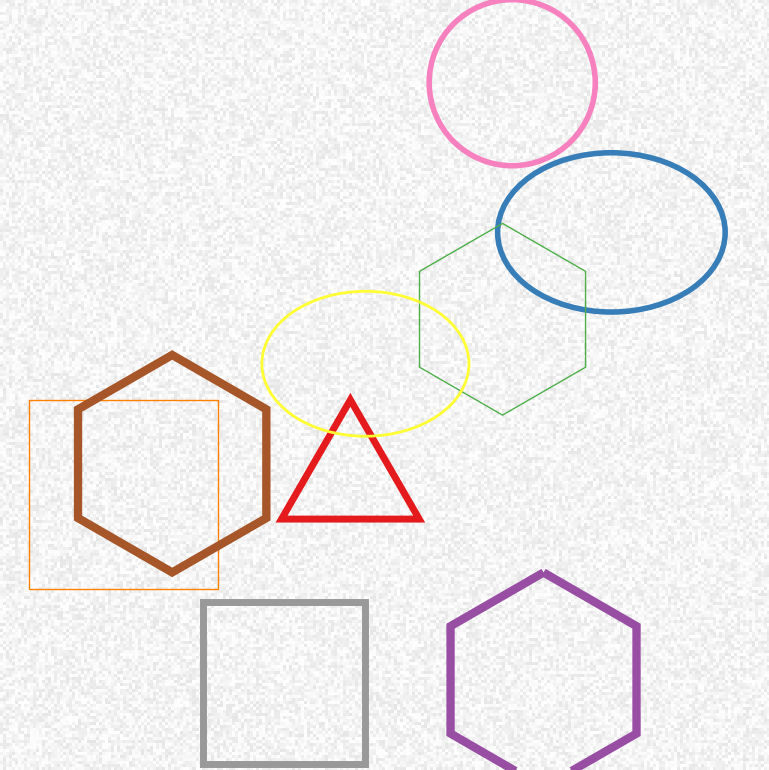[{"shape": "triangle", "thickness": 2.5, "radius": 0.52, "center": [0.455, 0.377]}, {"shape": "oval", "thickness": 2, "radius": 0.74, "center": [0.794, 0.698]}, {"shape": "hexagon", "thickness": 0.5, "radius": 0.62, "center": [0.653, 0.585]}, {"shape": "hexagon", "thickness": 3, "radius": 0.7, "center": [0.706, 0.117]}, {"shape": "square", "thickness": 0.5, "radius": 0.61, "center": [0.16, 0.357]}, {"shape": "oval", "thickness": 1, "radius": 0.67, "center": [0.475, 0.528]}, {"shape": "hexagon", "thickness": 3, "radius": 0.71, "center": [0.224, 0.398]}, {"shape": "circle", "thickness": 2, "radius": 0.54, "center": [0.665, 0.893]}, {"shape": "square", "thickness": 2.5, "radius": 0.52, "center": [0.369, 0.113]}]